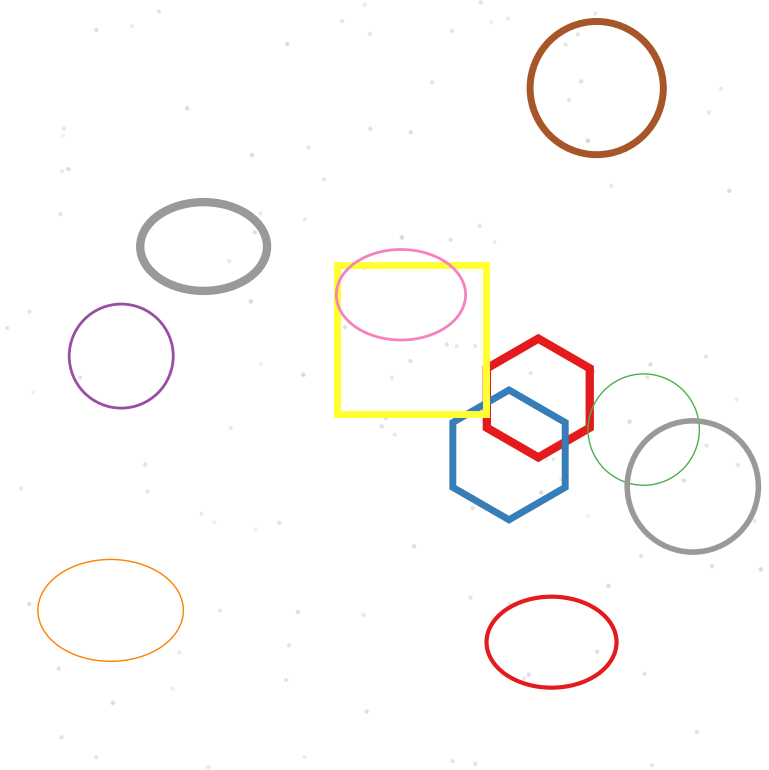[{"shape": "hexagon", "thickness": 3, "radius": 0.39, "center": [0.699, 0.483]}, {"shape": "oval", "thickness": 1.5, "radius": 0.42, "center": [0.716, 0.166]}, {"shape": "hexagon", "thickness": 2.5, "radius": 0.42, "center": [0.661, 0.409]}, {"shape": "circle", "thickness": 0.5, "radius": 0.36, "center": [0.836, 0.442]}, {"shape": "circle", "thickness": 1, "radius": 0.34, "center": [0.157, 0.538]}, {"shape": "oval", "thickness": 0.5, "radius": 0.47, "center": [0.144, 0.207]}, {"shape": "square", "thickness": 2.5, "radius": 0.48, "center": [0.534, 0.559]}, {"shape": "circle", "thickness": 2.5, "radius": 0.43, "center": [0.775, 0.886]}, {"shape": "oval", "thickness": 1, "radius": 0.42, "center": [0.521, 0.617]}, {"shape": "circle", "thickness": 2, "radius": 0.43, "center": [0.9, 0.368]}, {"shape": "oval", "thickness": 3, "radius": 0.41, "center": [0.264, 0.68]}]